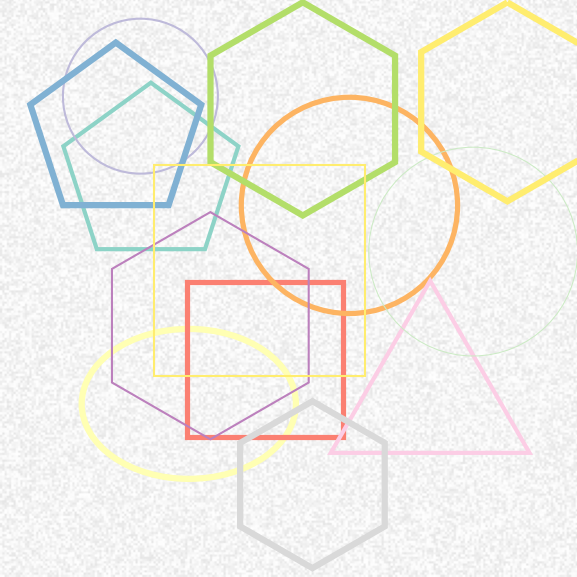[{"shape": "pentagon", "thickness": 2, "radius": 0.8, "center": [0.261, 0.697]}, {"shape": "oval", "thickness": 3, "radius": 0.93, "center": [0.327, 0.3]}, {"shape": "circle", "thickness": 1, "radius": 0.67, "center": [0.243, 0.833]}, {"shape": "square", "thickness": 2.5, "radius": 0.67, "center": [0.459, 0.376]}, {"shape": "pentagon", "thickness": 3, "radius": 0.78, "center": [0.2, 0.77]}, {"shape": "circle", "thickness": 2.5, "radius": 0.94, "center": [0.605, 0.643]}, {"shape": "hexagon", "thickness": 3, "radius": 0.92, "center": [0.524, 0.811]}, {"shape": "triangle", "thickness": 2, "radius": 0.99, "center": [0.745, 0.314]}, {"shape": "hexagon", "thickness": 3, "radius": 0.72, "center": [0.541, 0.16]}, {"shape": "hexagon", "thickness": 1, "radius": 0.98, "center": [0.364, 0.435]}, {"shape": "circle", "thickness": 0.5, "radius": 0.9, "center": [0.819, 0.563]}, {"shape": "square", "thickness": 1, "radius": 0.91, "center": [0.449, 0.53]}, {"shape": "hexagon", "thickness": 3, "radius": 0.86, "center": [0.879, 0.823]}]